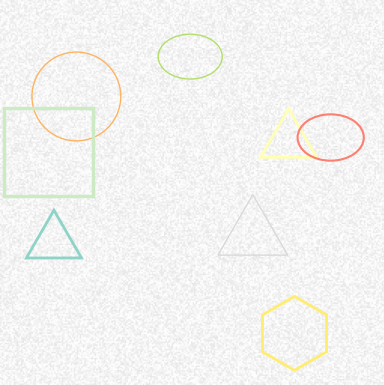[{"shape": "triangle", "thickness": 2, "radius": 0.41, "center": [0.14, 0.371]}, {"shape": "triangle", "thickness": 2, "radius": 0.42, "center": [0.75, 0.634]}, {"shape": "oval", "thickness": 1.5, "radius": 0.43, "center": [0.859, 0.643]}, {"shape": "circle", "thickness": 1, "radius": 0.58, "center": [0.198, 0.749]}, {"shape": "oval", "thickness": 1, "radius": 0.42, "center": [0.494, 0.853]}, {"shape": "triangle", "thickness": 1, "radius": 0.52, "center": [0.657, 0.39]}, {"shape": "square", "thickness": 2.5, "radius": 0.57, "center": [0.126, 0.605]}, {"shape": "hexagon", "thickness": 2, "radius": 0.48, "center": [0.765, 0.134]}]